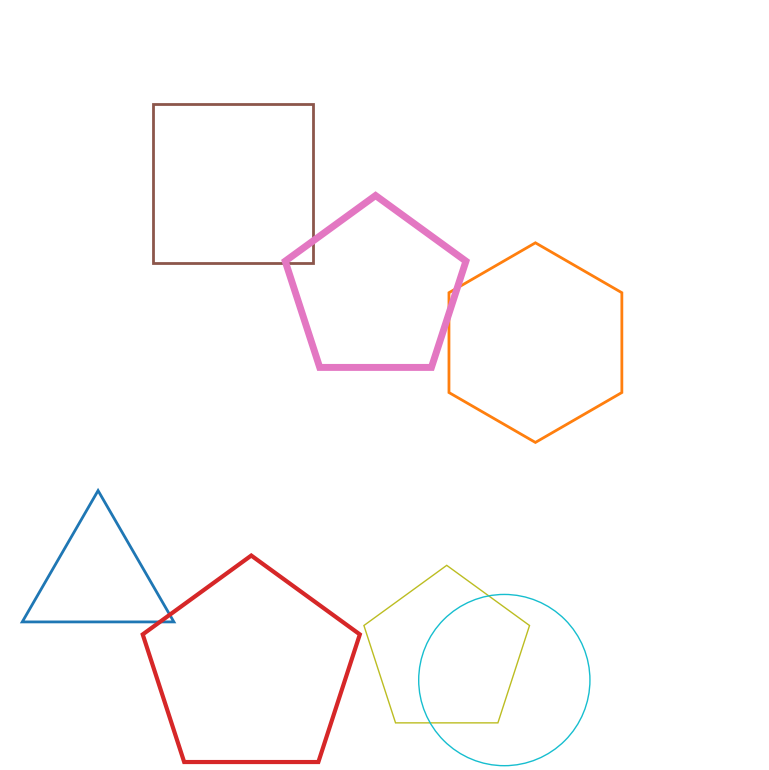[{"shape": "triangle", "thickness": 1, "radius": 0.57, "center": [0.127, 0.249]}, {"shape": "hexagon", "thickness": 1, "radius": 0.65, "center": [0.695, 0.555]}, {"shape": "pentagon", "thickness": 1.5, "radius": 0.74, "center": [0.326, 0.13]}, {"shape": "square", "thickness": 1, "radius": 0.52, "center": [0.303, 0.761]}, {"shape": "pentagon", "thickness": 2.5, "radius": 0.62, "center": [0.488, 0.623]}, {"shape": "pentagon", "thickness": 0.5, "radius": 0.57, "center": [0.58, 0.153]}, {"shape": "circle", "thickness": 0.5, "radius": 0.56, "center": [0.655, 0.117]}]